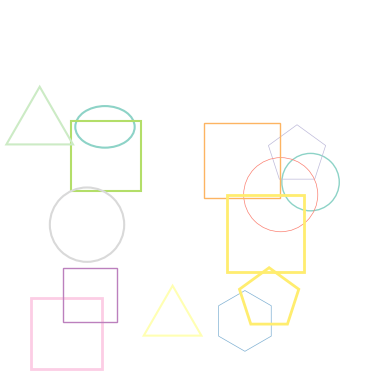[{"shape": "oval", "thickness": 1.5, "radius": 0.39, "center": [0.273, 0.67]}, {"shape": "circle", "thickness": 1, "radius": 0.37, "center": [0.807, 0.527]}, {"shape": "triangle", "thickness": 1.5, "radius": 0.43, "center": [0.448, 0.171]}, {"shape": "pentagon", "thickness": 0.5, "radius": 0.39, "center": [0.772, 0.598]}, {"shape": "circle", "thickness": 0.5, "radius": 0.48, "center": [0.729, 0.494]}, {"shape": "hexagon", "thickness": 0.5, "radius": 0.39, "center": [0.636, 0.166]}, {"shape": "square", "thickness": 1, "radius": 0.49, "center": [0.628, 0.584]}, {"shape": "square", "thickness": 1.5, "radius": 0.46, "center": [0.275, 0.595]}, {"shape": "square", "thickness": 2, "radius": 0.46, "center": [0.172, 0.133]}, {"shape": "circle", "thickness": 1.5, "radius": 0.48, "center": [0.226, 0.416]}, {"shape": "square", "thickness": 1, "radius": 0.35, "center": [0.235, 0.233]}, {"shape": "triangle", "thickness": 1.5, "radius": 0.5, "center": [0.103, 0.675]}, {"shape": "square", "thickness": 2, "radius": 0.5, "center": [0.689, 0.394]}, {"shape": "pentagon", "thickness": 2, "radius": 0.4, "center": [0.699, 0.224]}]